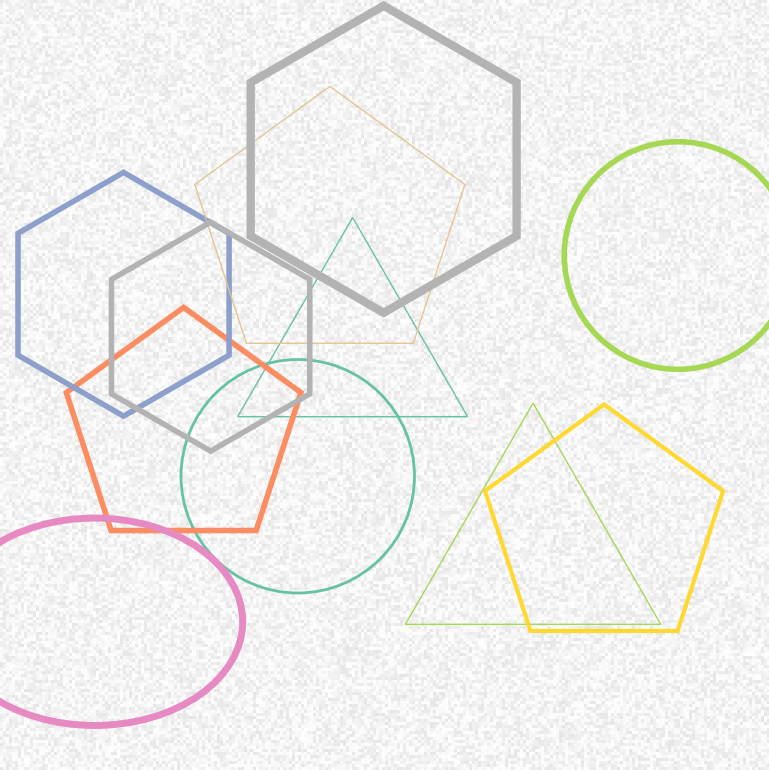[{"shape": "triangle", "thickness": 0.5, "radius": 0.86, "center": [0.458, 0.545]}, {"shape": "circle", "thickness": 1, "radius": 0.76, "center": [0.387, 0.381]}, {"shape": "pentagon", "thickness": 2, "radius": 0.8, "center": [0.238, 0.441]}, {"shape": "hexagon", "thickness": 2, "radius": 0.79, "center": [0.16, 0.618]}, {"shape": "oval", "thickness": 2.5, "radius": 0.96, "center": [0.123, 0.192]}, {"shape": "triangle", "thickness": 0.5, "radius": 0.96, "center": [0.692, 0.285]}, {"shape": "circle", "thickness": 2, "radius": 0.74, "center": [0.881, 0.668]}, {"shape": "pentagon", "thickness": 1.5, "radius": 0.81, "center": [0.784, 0.312]}, {"shape": "pentagon", "thickness": 0.5, "radius": 0.92, "center": [0.428, 0.703]}, {"shape": "hexagon", "thickness": 3, "radius": 1.0, "center": [0.498, 0.793]}, {"shape": "hexagon", "thickness": 2, "radius": 0.74, "center": [0.274, 0.563]}]